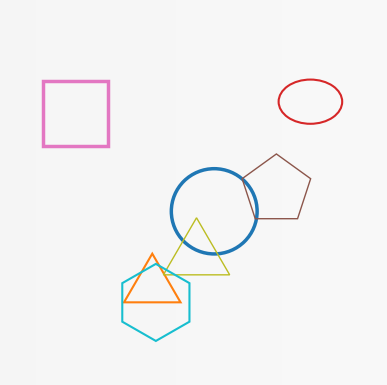[{"shape": "circle", "thickness": 2.5, "radius": 0.55, "center": [0.553, 0.451]}, {"shape": "triangle", "thickness": 1.5, "radius": 0.42, "center": [0.393, 0.257]}, {"shape": "oval", "thickness": 1.5, "radius": 0.41, "center": [0.801, 0.736]}, {"shape": "pentagon", "thickness": 1, "radius": 0.46, "center": [0.713, 0.507]}, {"shape": "square", "thickness": 2.5, "radius": 0.42, "center": [0.194, 0.706]}, {"shape": "triangle", "thickness": 1, "radius": 0.49, "center": [0.507, 0.336]}, {"shape": "hexagon", "thickness": 1.5, "radius": 0.5, "center": [0.402, 0.214]}]